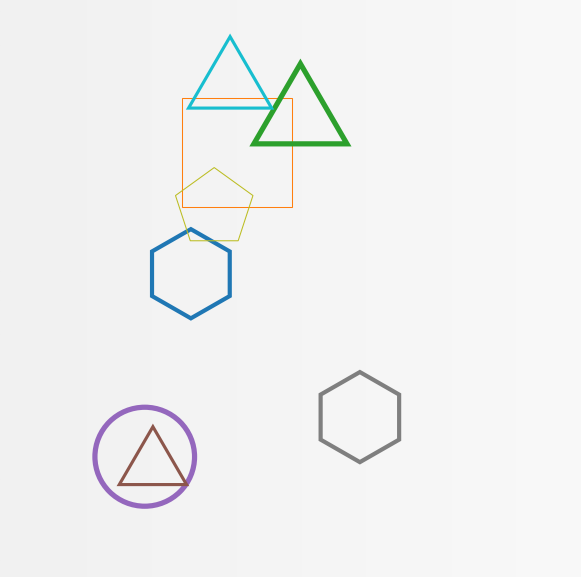[{"shape": "hexagon", "thickness": 2, "radius": 0.39, "center": [0.328, 0.525]}, {"shape": "square", "thickness": 0.5, "radius": 0.47, "center": [0.408, 0.735]}, {"shape": "triangle", "thickness": 2.5, "radius": 0.46, "center": [0.517, 0.796]}, {"shape": "circle", "thickness": 2.5, "radius": 0.43, "center": [0.249, 0.208]}, {"shape": "triangle", "thickness": 1.5, "radius": 0.33, "center": [0.263, 0.193]}, {"shape": "hexagon", "thickness": 2, "radius": 0.39, "center": [0.619, 0.277]}, {"shape": "pentagon", "thickness": 0.5, "radius": 0.35, "center": [0.369, 0.639]}, {"shape": "triangle", "thickness": 1.5, "radius": 0.41, "center": [0.396, 0.853]}]